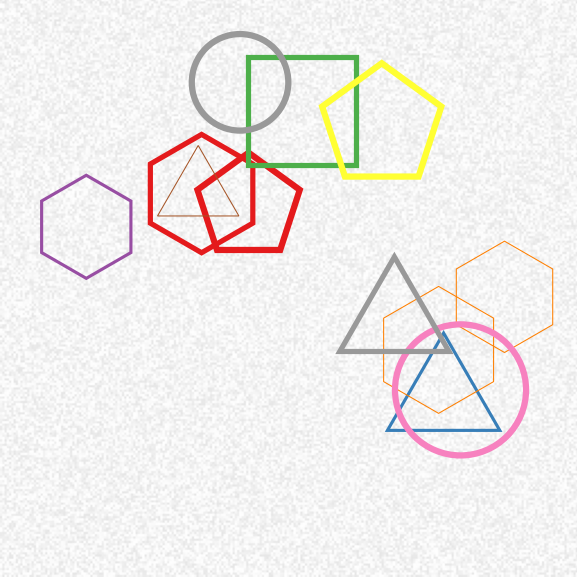[{"shape": "pentagon", "thickness": 3, "radius": 0.47, "center": [0.43, 0.642]}, {"shape": "hexagon", "thickness": 2.5, "radius": 0.51, "center": [0.349, 0.664]}, {"shape": "triangle", "thickness": 1.5, "radius": 0.56, "center": [0.768, 0.31]}, {"shape": "square", "thickness": 2.5, "radius": 0.47, "center": [0.523, 0.807]}, {"shape": "hexagon", "thickness": 1.5, "radius": 0.45, "center": [0.149, 0.606]}, {"shape": "hexagon", "thickness": 0.5, "radius": 0.55, "center": [0.759, 0.393]}, {"shape": "hexagon", "thickness": 0.5, "radius": 0.48, "center": [0.874, 0.485]}, {"shape": "pentagon", "thickness": 3, "radius": 0.54, "center": [0.661, 0.781]}, {"shape": "triangle", "thickness": 0.5, "radius": 0.41, "center": [0.343, 0.666]}, {"shape": "circle", "thickness": 3, "radius": 0.57, "center": [0.797, 0.324]}, {"shape": "triangle", "thickness": 2.5, "radius": 0.55, "center": [0.683, 0.445]}, {"shape": "circle", "thickness": 3, "radius": 0.42, "center": [0.416, 0.857]}]